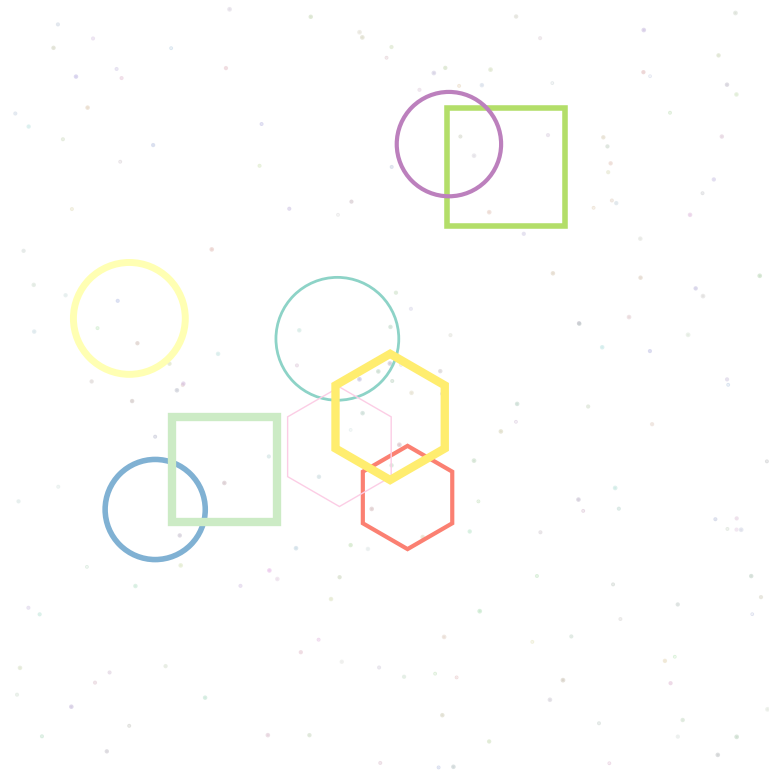[{"shape": "circle", "thickness": 1, "radius": 0.4, "center": [0.438, 0.56]}, {"shape": "circle", "thickness": 2.5, "radius": 0.36, "center": [0.168, 0.586]}, {"shape": "hexagon", "thickness": 1.5, "radius": 0.34, "center": [0.529, 0.354]}, {"shape": "circle", "thickness": 2, "radius": 0.33, "center": [0.202, 0.338]}, {"shape": "square", "thickness": 2, "radius": 0.38, "center": [0.658, 0.783]}, {"shape": "hexagon", "thickness": 0.5, "radius": 0.39, "center": [0.441, 0.42]}, {"shape": "circle", "thickness": 1.5, "radius": 0.34, "center": [0.583, 0.813]}, {"shape": "square", "thickness": 3, "radius": 0.34, "center": [0.291, 0.39]}, {"shape": "hexagon", "thickness": 3, "radius": 0.41, "center": [0.507, 0.459]}]